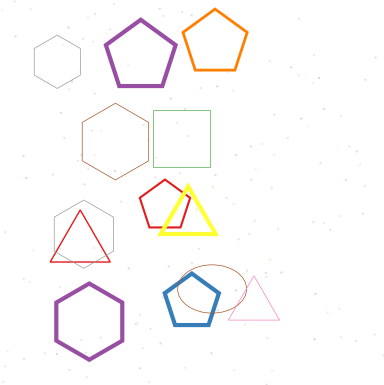[{"shape": "pentagon", "thickness": 1.5, "radius": 0.34, "center": [0.429, 0.465]}, {"shape": "triangle", "thickness": 1, "radius": 0.45, "center": [0.208, 0.365]}, {"shape": "pentagon", "thickness": 3, "radius": 0.37, "center": [0.498, 0.216]}, {"shape": "square", "thickness": 0.5, "radius": 0.37, "center": [0.472, 0.64]}, {"shape": "pentagon", "thickness": 3, "radius": 0.48, "center": [0.366, 0.853]}, {"shape": "hexagon", "thickness": 3, "radius": 0.49, "center": [0.232, 0.165]}, {"shape": "pentagon", "thickness": 2, "radius": 0.44, "center": [0.559, 0.889]}, {"shape": "triangle", "thickness": 3, "radius": 0.41, "center": [0.489, 0.433]}, {"shape": "hexagon", "thickness": 0.5, "radius": 0.5, "center": [0.3, 0.632]}, {"shape": "oval", "thickness": 0.5, "radius": 0.45, "center": [0.551, 0.249]}, {"shape": "triangle", "thickness": 0.5, "radius": 0.38, "center": [0.66, 0.207]}, {"shape": "hexagon", "thickness": 0.5, "radius": 0.35, "center": [0.149, 0.839]}, {"shape": "hexagon", "thickness": 0.5, "radius": 0.44, "center": [0.218, 0.392]}]